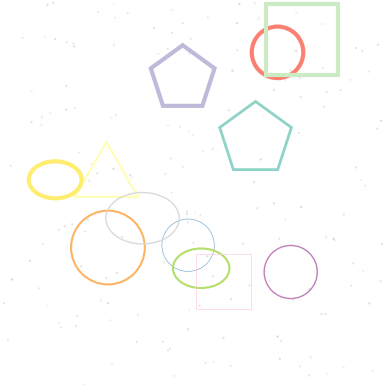[{"shape": "pentagon", "thickness": 2, "radius": 0.49, "center": [0.664, 0.639]}, {"shape": "triangle", "thickness": 1.5, "radius": 0.47, "center": [0.276, 0.536]}, {"shape": "pentagon", "thickness": 3, "radius": 0.44, "center": [0.474, 0.795]}, {"shape": "circle", "thickness": 3, "radius": 0.33, "center": [0.721, 0.864]}, {"shape": "circle", "thickness": 0.5, "radius": 0.34, "center": [0.489, 0.363]}, {"shape": "circle", "thickness": 1.5, "radius": 0.48, "center": [0.28, 0.357]}, {"shape": "oval", "thickness": 1.5, "radius": 0.37, "center": [0.523, 0.303]}, {"shape": "square", "thickness": 0.5, "radius": 0.36, "center": [0.58, 0.269]}, {"shape": "oval", "thickness": 1, "radius": 0.48, "center": [0.37, 0.433]}, {"shape": "circle", "thickness": 1, "radius": 0.34, "center": [0.755, 0.293]}, {"shape": "square", "thickness": 3, "radius": 0.46, "center": [0.784, 0.898]}, {"shape": "oval", "thickness": 3, "radius": 0.34, "center": [0.143, 0.533]}]